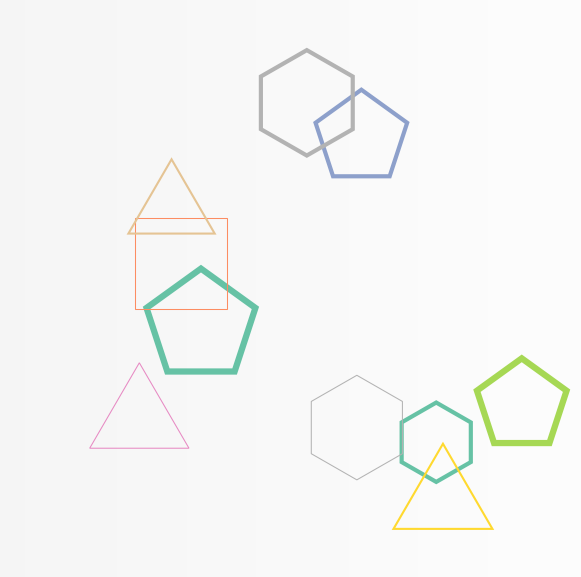[{"shape": "hexagon", "thickness": 2, "radius": 0.34, "center": [0.751, 0.233]}, {"shape": "pentagon", "thickness": 3, "radius": 0.49, "center": [0.346, 0.436]}, {"shape": "square", "thickness": 0.5, "radius": 0.39, "center": [0.312, 0.543]}, {"shape": "pentagon", "thickness": 2, "radius": 0.41, "center": [0.622, 0.761]}, {"shape": "triangle", "thickness": 0.5, "radius": 0.49, "center": [0.24, 0.272]}, {"shape": "pentagon", "thickness": 3, "radius": 0.41, "center": [0.898, 0.298]}, {"shape": "triangle", "thickness": 1, "radius": 0.49, "center": [0.762, 0.132]}, {"shape": "triangle", "thickness": 1, "radius": 0.43, "center": [0.295, 0.638]}, {"shape": "hexagon", "thickness": 2, "radius": 0.46, "center": [0.528, 0.821]}, {"shape": "hexagon", "thickness": 0.5, "radius": 0.45, "center": [0.614, 0.259]}]